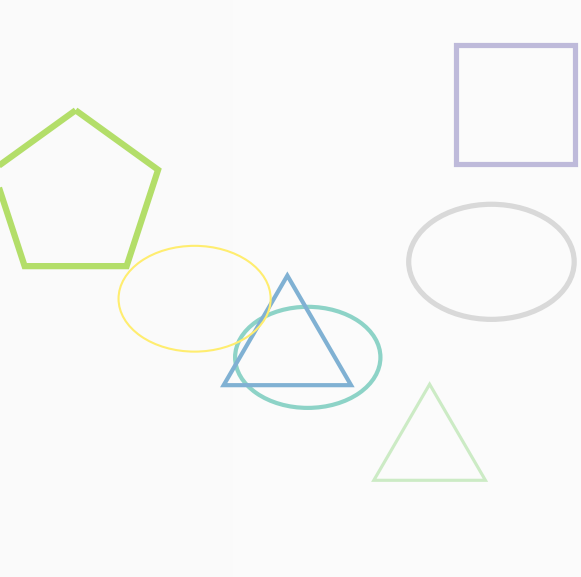[{"shape": "oval", "thickness": 2, "radius": 0.63, "center": [0.529, 0.38]}, {"shape": "square", "thickness": 2.5, "radius": 0.52, "center": [0.887, 0.818]}, {"shape": "triangle", "thickness": 2, "radius": 0.63, "center": [0.494, 0.395]}, {"shape": "pentagon", "thickness": 3, "radius": 0.75, "center": [0.13, 0.659]}, {"shape": "oval", "thickness": 2.5, "radius": 0.71, "center": [0.845, 0.546]}, {"shape": "triangle", "thickness": 1.5, "radius": 0.55, "center": [0.739, 0.223]}, {"shape": "oval", "thickness": 1, "radius": 0.65, "center": [0.335, 0.482]}]